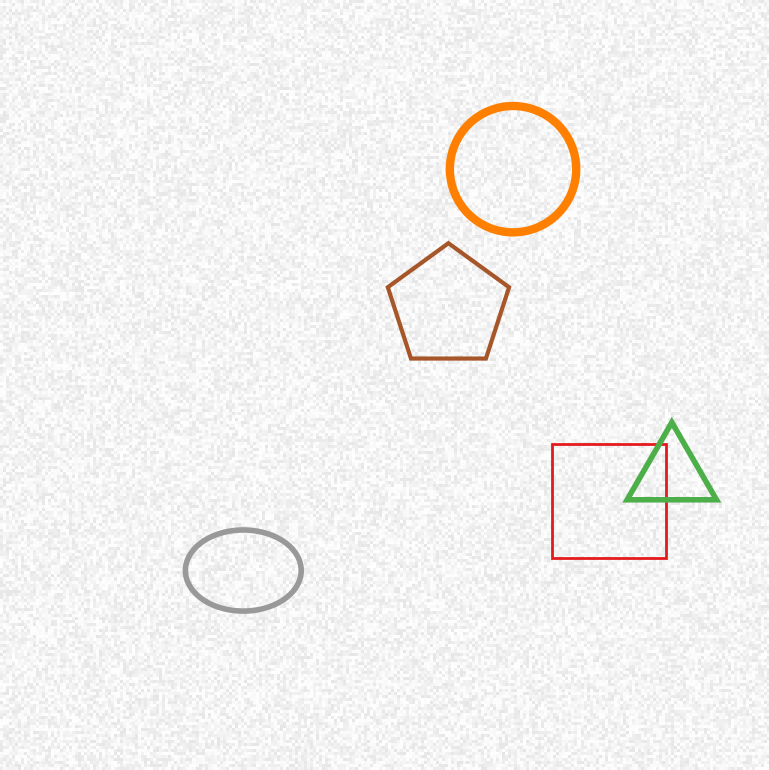[{"shape": "square", "thickness": 1, "radius": 0.37, "center": [0.791, 0.349]}, {"shape": "triangle", "thickness": 2, "radius": 0.33, "center": [0.873, 0.384]}, {"shape": "circle", "thickness": 3, "radius": 0.41, "center": [0.666, 0.78]}, {"shape": "pentagon", "thickness": 1.5, "radius": 0.41, "center": [0.582, 0.601]}, {"shape": "oval", "thickness": 2, "radius": 0.38, "center": [0.316, 0.259]}]